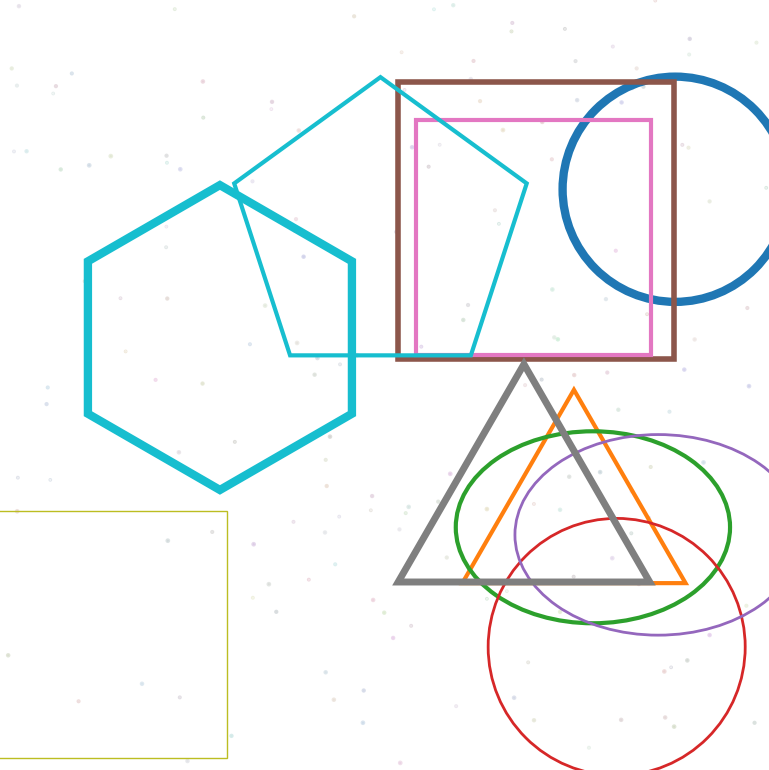[{"shape": "circle", "thickness": 3, "radius": 0.73, "center": [0.877, 0.754]}, {"shape": "triangle", "thickness": 1.5, "radius": 0.84, "center": [0.745, 0.326]}, {"shape": "oval", "thickness": 1.5, "radius": 0.89, "center": [0.77, 0.315]}, {"shape": "circle", "thickness": 1, "radius": 0.83, "center": [0.801, 0.16]}, {"shape": "oval", "thickness": 1, "radius": 0.93, "center": [0.855, 0.305]}, {"shape": "square", "thickness": 2, "radius": 0.9, "center": [0.696, 0.714]}, {"shape": "square", "thickness": 1.5, "radius": 0.76, "center": [0.692, 0.692]}, {"shape": "triangle", "thickness": 2.5, "radius": 0.94, "center": [0.68, 0.338]}, {"shape": "square", "thickness": 0.5, "radius": 0.8, "center": [0.135, 0.177]}, {"shape": "pentagon", "thickness": 1.5, "radius": 1.0, "center": [0.494, 0.7]}, {"shape": "hexagon", "thickness": 3, "radius": 0.99, "center": [0.286, 0.562]}]